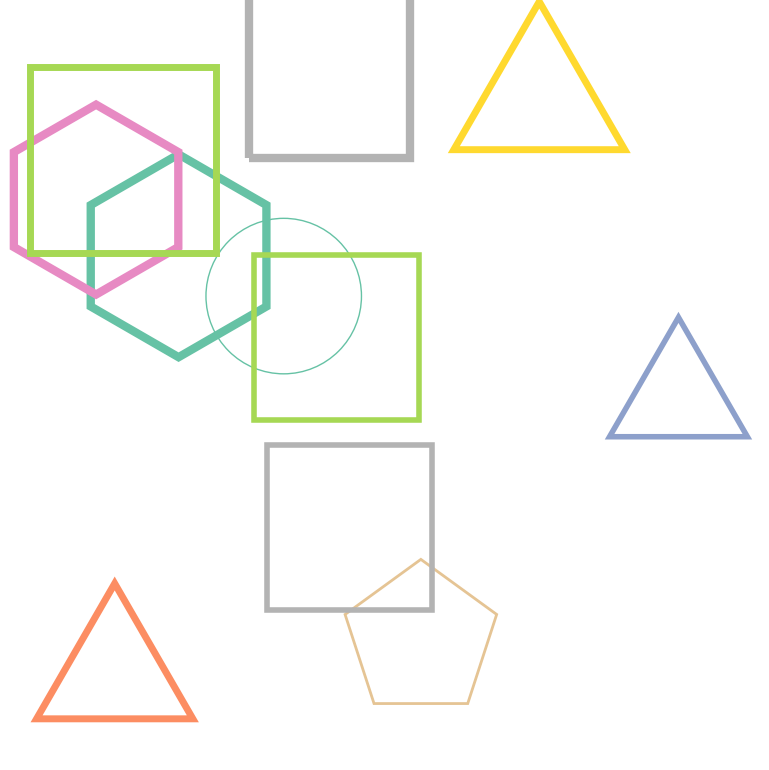[{"shape": "circle", "thickness": 0.5, "radius": 0.5, "center": [0.368, 0.615]}, {"shape": "hexagon", "thickness": 3, "radius": 0.66, "center": [0.232, 0.668]}, {"shape": "triangle", "thickness": 2.5, "radius": 0.59, "center": [0.149, 0.125]}, {"shape": "triangle", "thickness": 2, "radius": 0.52, "center": [0.881, 0.484]}, {"shape": "hexagon", "thickness": 3, "radius": 0.62, "center": [0.125, 0.741]}, {"shape": "square", "thickness": 2.5, "radius": 0.6, "center": [0.16, 0.792]}, {"shape": "square", "thickness": 2, "radius": 0.54, "center": [0.437, 0.562]}, {"shape": "triangle", "thickness": 2.5, "radius": 0.64, "center": [0.7, 0.87]}, {"shape": "pentagon", "thickness": 1, "radius": 0.52, "center": [0.547, 0.17]}, {"shape": "square", "thickness": 2, "radius": 0.54, "center": [0.454, 0.315]}, {"shape": "square", "thickness": 3, "radius": 0.52, "center": [0.428, 0.9]}]